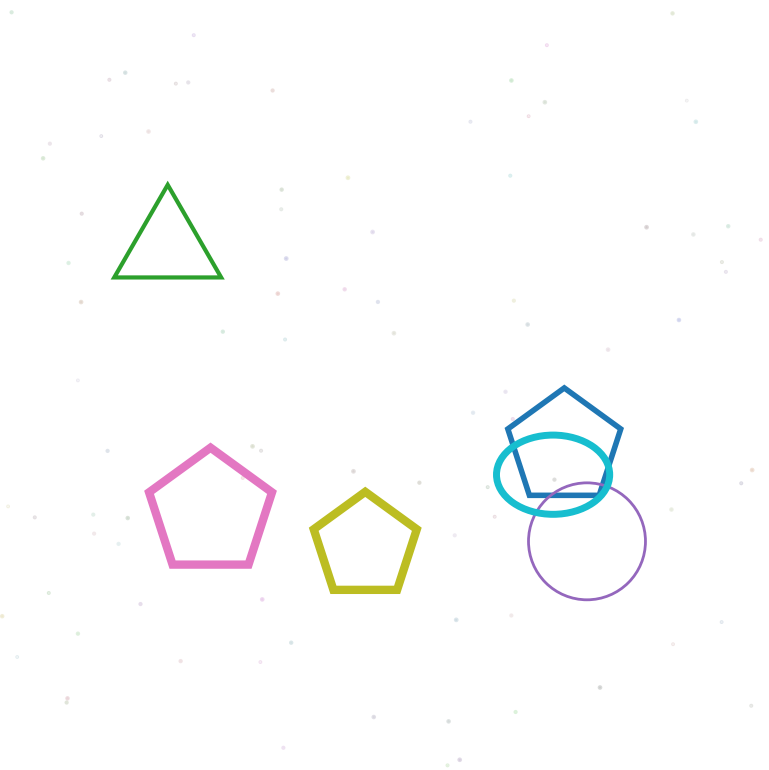[{"shape": "pentagon", "thickness": 2, "radius": 0.39, "center": [0.733, 0.419]}, {"shape": "triangle", "thickness": 1.5, "radius": 0.4, "center": [0.218, 0.68]}, {"shape": "circle", "thickness": 1, "radius": 0.38, "center": [0.762, 0.297]}, {"shape": "pentagon", "thickness": 3, "radius": 0.42, "center": [0.273, 0.335]}, {"shape": "pentagon", "thickness": 3, "radius": 0.35, "center": [0.474, 0.291]}, {"shape": "oval", "thickness": 2.5, "radius": 0.37, "center": [0.718, 0.384]}]